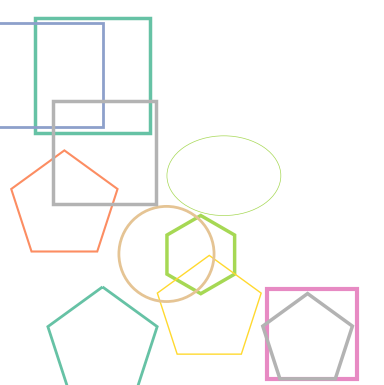[{"shape": "pentagon", "thickness": 2, "radius": 0.75, "center": [0.266, 0.105]}, {"shape": "square", "thickness": 2.5, "radius": 0.75, "center": [0.241, 0.804]}, {"shape": "pentagon", "thickness": 1.5, "radius": 0.73, "center": [0.167, 0.464]}, {"shape": "square", "thickness": 2, "radius": 0.68, "center": [0.132, 0.806]}, {"shape": "square", "thickness": 3, "radius": 0.59, "center": [0.811, 0.133]}, {"shape": "hexagon", "thickness": 2.5, "radius": 0.51, "center": [0.522, 0.339]}, {"shape": "oval", "thickness": 0.5, "radius": 0.74, "center": [0.582, 0.544]}, {"shape": "pentagon", "thickness": 1, "radius": 0.71, "center": [0.544, 0.195]}, {"shape": "circle", "thickness": 2, "radius": 0.62, "center": [0.432, 0.34]}, {"shape": "square", "thickness": 2.5, "radius": 0.66, "center": [0.271, 0.604]}, {"shape": "pentagon", "thickness": 2.5, "radius": 0.61, "center": [0.799, 0.115]}]